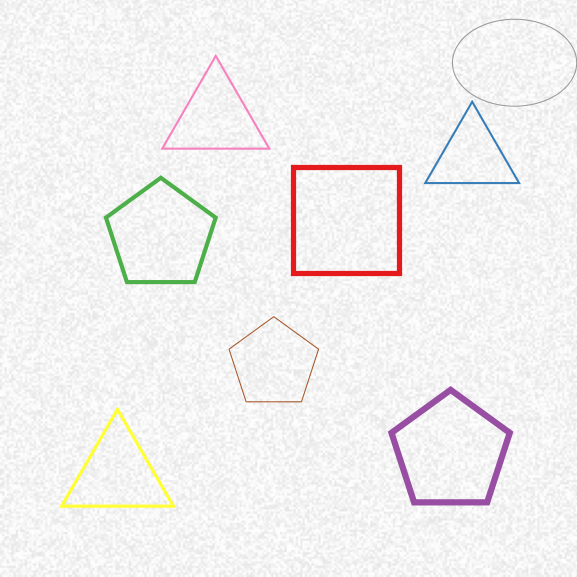[{"shape": "square", "thickness": 2.5, "radius": 0.46, "center": [0.599, 0.618]}, {"shape": "triangle", "thickness": 1, "radius": 0.47, "center": [0.818, 0.729]}, {"shape": "pentagon", "thickness": 2, "radius": 0.5, "center": [0.278, 0.591]}, {"shape": "pentagon", "thickness": 3, "radius": 0.54, "center": [0.78, 0.216]}, {"shape": "triangle", "thickness": 1.5, "radius": 0.56, "center": [0.203, 0.179]}, {"shape": "pentagon", "thickness": 0.5, "radius": 0.41, "center": [0.474, 0.369]}, {"shape": "triangle", "thickness": 1, "radius": 0.54, "center": [0.374, 0.795]}, {"shape": "oval", "thickness": 0.5, "radius": 0.54, "center": [0.891, 0.891]}]